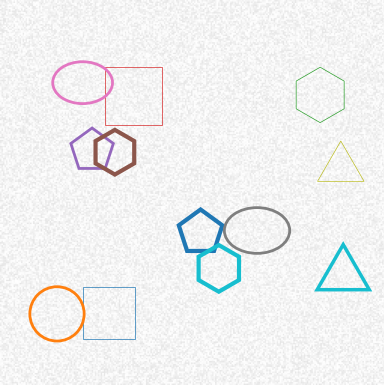[{"shape": "square", "thickness": 0.5, "radius": 0.34, "center": [0.282, 0.186]}, {"shape": "pentagon", "thickness": 3, "radius": 0.3, "center": [0.521, 0.396]}, {"shape": "circle", "thickness": 2, "radius": 0.35, "center": [0.148, 0.185]}, {"shape": "hexagon", "thickness": 0.5, "radius": 0.36, "center": [0.832, 0.753]}, {"shape": "square", "thickness": 0.5, "radius": 0.37, "center": [0.347, 0.75]}, {"shape": "pentagon", "thickness": 2, "radius": 0.29, "center": [0.239, 0.609]}, {"shape": "hexagon", "thickness": 3, "radius": 0.29, "center": [0.298, 0.605]}, {"shape": "oval", "thickness": 2, "radius": 0.39, "center": [0.215, 0.785]}, {"shape": "oval", "thickness": 2, "radius": 0.42, "center": [0.668, 0.401]}, {"shape": "triangle", "thickness": 0.5, "radius": 0.35, "center": [0.885, 0.564]}, {"shape": "hexagon", "thickness": 3, "radius": 0.3, "center": [0.568, 0.303]}, {"shape": "triangle", "thickness": 2.5, "radius": 0.39, "center": [0.891, 0.287]}]